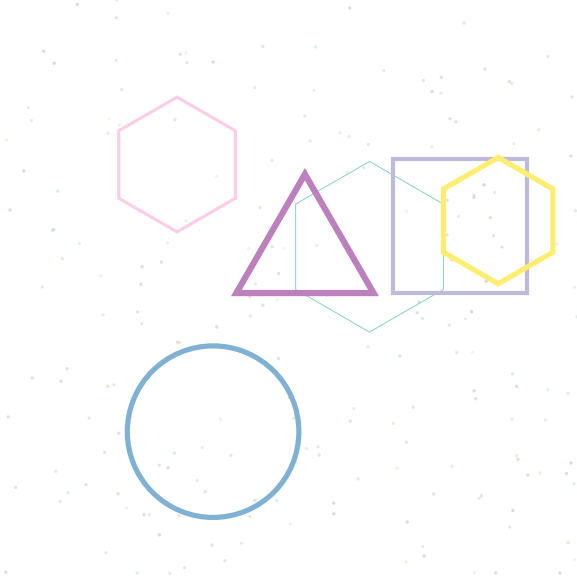[{"shape": "hexagon", "thickness": 0.5, "radius": 0.74, "center": [0.64, 0.572]}, {"shape": "square", "thickness": 2, "radius": 0.58, "center": [0.796, 0.608]}, {"shape": "circle", "thickness": 2.5, "radius": 0.74, "center": [0.369, 0.252]}, {"shape": "hexagon", "thickness": 1.5, "radius": 0.58, "center": [0.307, 0.714]}, {"shape": "triangle", "thickness": 3, "radius": 0.69, "center": [0.528, 0.56]}, {"shape": "hexagon", "thickness": 2.5, "radius": 0.55, "center": [0.863, 0.617]}]